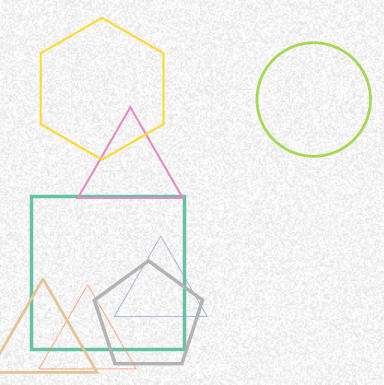[{"shape": "square", "thickness": 2.5, "radius": 0.99, "center": [0.28, 0.292]}, {"shape": "triangle", "thickness": 0.5, "radius": 0.73, "center": [0.228, 0.115]}, {"shape": "triangle", "thickness": 0.5, "radius": 0.7, "center": [0.418, 0.248]}, {"shape": "triangle", "thickness": 1.5, "radius": 0.79, "center": [0.339, 0.564]}, {"shape": "circle", "thickness": 2, "radius": 0.74, "center": [0.815, 0.741]}, {"shape": "hexagon", "thickness": 1.5, "radius": 0.92, "center": [0.265, 0.769]}, {"shape": "triangle", "thickness": 2, "radius": 0.81, "center": [0.112, 0.114]}, {"shape": "pentagon", "thickness": 2.5, "radius": 0.74, "center": [0.386, 0.175]}]